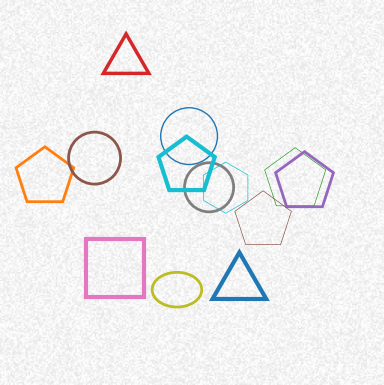[{"shape": "triangle", "thickness": 3, "radius": 0.4, "center": [0.622, 0.264]}, {"shape": "circle", "thickness": 1, "radius": 0.37, "center": [0.491, 0.646]}, {"shape": "pentagon", "thickness": 2, "radius": 0.39, "center": [0.117, 0.54]}, {"shape": "pentagon", "thickness": 0.5, "radius": 0.42, "center": [0.767, 0.533]}, {"shape": "triangle", "thickness": 2.5, "radius": 0.34, "center": [0.328, 0.844]}, {"shape": "pentagon", "thickness": 2, "radius": 0.4, "center": [0.791, 0.527]}, {"shape": "circle", "thickness": 2, "radius": 0.34, "center": [0.246, 0.589]}, {"shape": "pentagon", "thickness": 0.5, "radius": 0.39, "center": [0.683, 0.427]}, {"shape": "square", "thickness": 3, "radius": 0.37, "center": [0.298, 0.304]}, {"shape": "circle", "thickness": 2, "radius": 0.32, "center": [0.543, 0.513]}, {"shape": "oval", "thickness": 2, "radius": 0.32, "center": [0.46, 0.248]}, {"shape": "hexagon", "thickness": 0.5, "radius": 0.33, "center": [0.586, 0.512]}, {"shape": "pentagon", "thickness": 3, "radius": 0.38, "center": [0.485, 0.568]}]